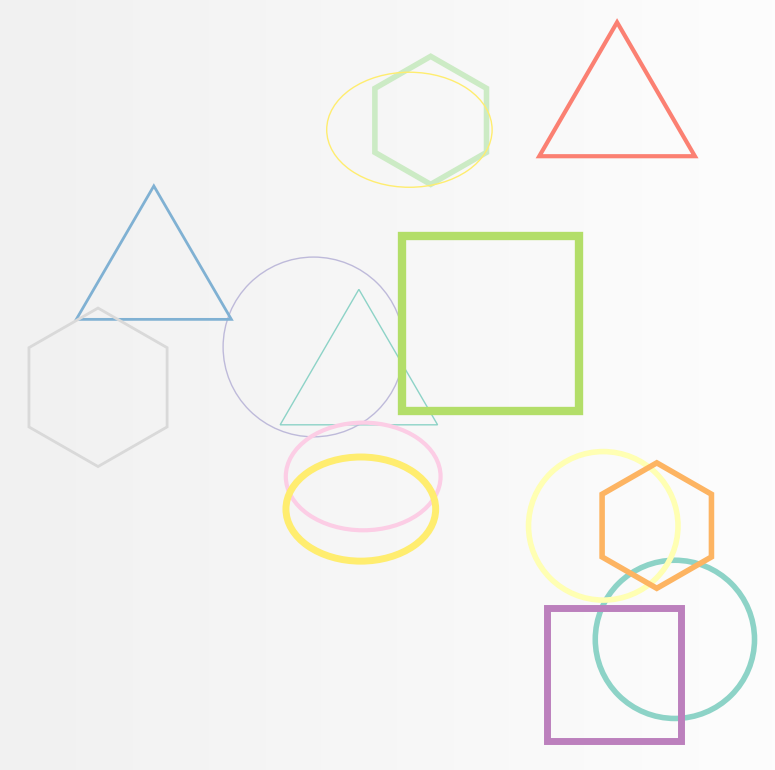[{"shape": "circle", "thickness": 2, "radius": 0.51, "center": [0.871, 0.17]}, {"shape": "triangle", "thickness": 0.5, "radius": 0.59, "center": [0.463, 0.507]}, {"shape": "circle", "thickness": 2, "radius": 0.48, "center": [0.778, 0.317]}, {"shape": "circle", "thickness": 0.5, "radius": 0.58, "center": [0.405, 0.549]}, {"shape": "triangle", "thickness": 1.5, "radius": 0.58, "center": [0.796, 0.855]}, {"shape": "triangle", "thickness": 1, "radius": 0.58, "center": [0.198, 0.643]}, {"shape": "hexagon", "thickness": 2, "radius": 0.41, "center": [0.847, 0.317]}, {"shape": "square", "thickness": 3, "radius": 0.57, "center": [0.633, 0.58]}, {"shape": "oval", "thickness": 1.5, "radius": 0.5, "center": [0.469, 0.381]}, {"shape": "hexagon", "thickness": 1, "radius": 0.51, "center": [0.126, 0.497]}, {"shape": "square", "thickness": 2.5, "radius": 0.43, "center": [0.792, 0.124]}, {"shape": "hexagon", "thickness": 2, "radius": 0.42, "center": [0.556, 0.844]}, {"shape": "oval", "thickness": 2.5, "radius": 0.48, "center": [0.466, 0.339]}, {"shape": "oval", "thickness": 0.5, "radius": 0.53, "center": [0.528, 0.831]}]